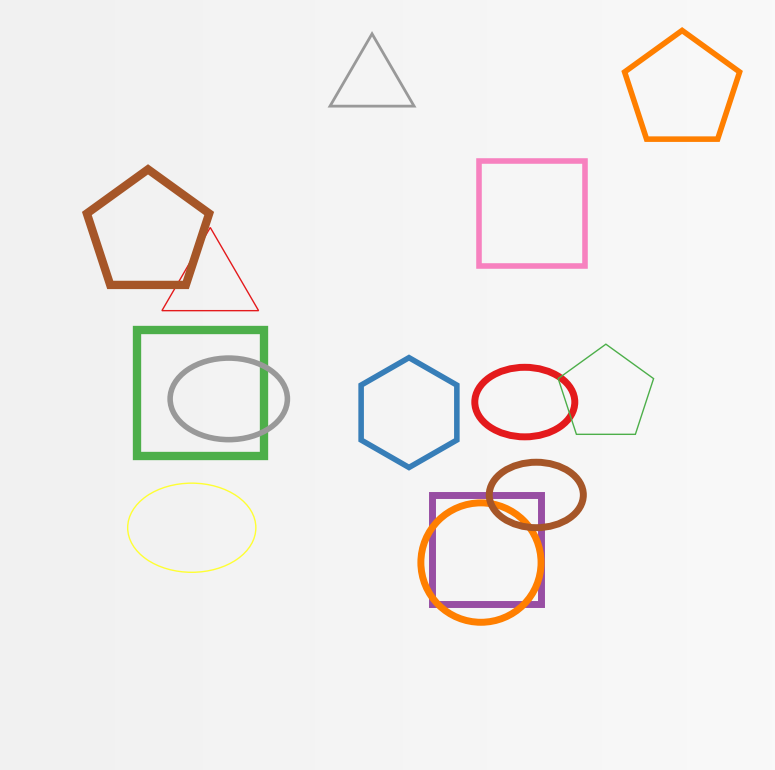[{"shape": "triangle", "thickness": 0.5, "radius": 0.36, "center": [0.271, 0.633]}, {"shape": "oval", "thickness": 2.5, "radius": 0.32, "center": [0.677, 0.478]}, {"shape": "hexagon", "thickness": 2, "radius": 0.36, "center": [0.528, 0.464]}, {"shape": "square", "thickness": 3, "radius": 0.41, "center": [0.259, 0.49]}, {"shape": "pentagon", "thickness": 0.5, "radius": 0.32, "center": [0.782, 0.488]}, {"shape": "square", "thickness": 2.5, "radius": 0.35, "center": [0.628, 0.286]}, {"shape": "circle", "thickness": 2.5, "radius": 0.39, "center": [0.621, 0.269]}, {"shape": "pentagon", "thickness": 2, "radius": 0.39, "center": [0.88, 0.882]}, {"shape": "oval", "thickness": 0.5, "radius": 0.41, "center": [0.247, 0.315]}, {"shape": "oval", "thickness": 2.5, "radius": 0.3, "center": [0.692, 0.357]}, {"shape": "pentagon", "thickness": 3, "radius": 0.41, "center": [0.191, 0.697]}, {"shape": "square", "thickness": 2, "radius": 0.34, "center": [0.687, 0.723]}, {"shape": "oval", "thickness": 2, "radius": 0.38, "center": [0.295, 0.482]}, {"shape": "triangle", "thickness": 1, "radius": 0.31, "center": [0.48, 0.893]}]